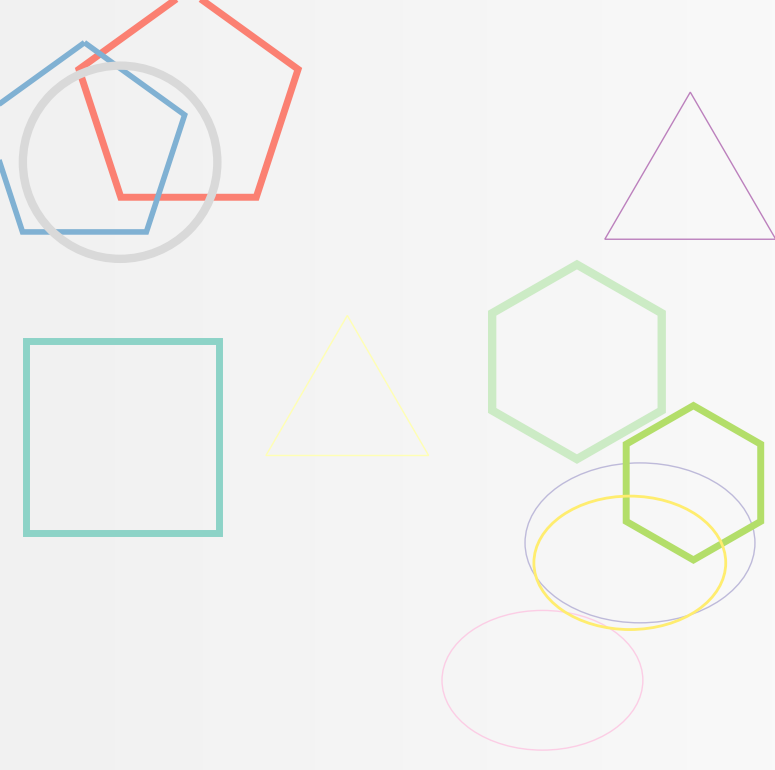[{"shape": "square", "thickness": 2.5, "radius": 0.62, "center": [0.158, 0.432]}, {"shape": "triangle", "thickness": 0.5, "radius": 0.61, "center": [0.448, 0.469]}, {"shape": "oval", "thickness": 0.5, "radius": 0.74, "center": [0.826, 0.295]}, {"shape": "pentagon", "thickness": 2.5, "radius": 0.74, "center": [0.243, 0.864]}, {"shape": "pentagon", "thickness": 2, "radius": 0.68, "center": [0.109, 0.809]}, {"shape": "hexagon", "thickness": 2.5, "radius": 0.5, "center": [0.895, 0.373]}, {"shape": "oval", "thickness": 0.5, "radius": 0.65, "center": [0.7, 0.117]}, {"shape": "circle", "thickness": 3, "radius": 0.63, "center": [0.155, 0.789]}, {"shape": "triangle", "thickness": 0.5, "radius": 0.64, "center": [0.891, 0.753]}, {"shape": "hexagon", "thickness": 3, "radius": 0.63, "center": [0.744, 0.53]}, {"shape": "oval", "thickness": 1, "radius": 0.62, "center": [0.813, 0.269]}]